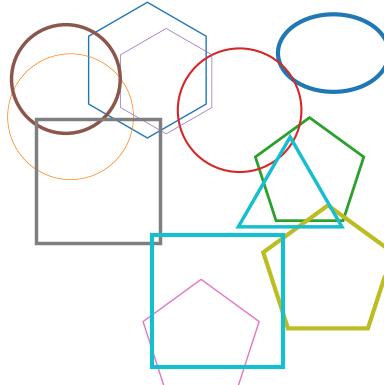[{"shape": "oval", "thickness": 3, "radius": 0.72, "center": [0.866, 0.862]}, {"shape": "hexagon", "thickness": 1, "radius": 0.88, "center": [0.383, 0.818]}, {"shape": "circle", "thickness": 0.5, "radius": 0.82, "center": [0.183, 0.697]}, {"shape": "pentagon", "thickness": 2, "radius": 0.74, "center": [0.804, 0.547]}, {"shape": "circle", "thickness": 1.5, "radius": 0.8, "center": [0.622, 0.714]}, {"shape": "hexagon", "thickness": 0.5, "radius": 0.68, "center": [0.432, 0.789]}, {"shape": "circle", "thickness": 2.5, "radius": 0.71, "center": [0.171, 0.795]}, {"shape": "pentagon", "thickness": 1, "radius": 0.79, "center": [0.522, 0.116]}, {"shape": "square", "thickness": 2.5, "radius": 0.8, "center": [0.255, 0.53]}, {"shape": "pentagon", "thickness": 3, "radius": 0.88, "center": [0.852, 0.29]}, {"shape": "triangle", "thickness": 2.5, "radius": 0.78, "center": [0.754, 0.489]}, {"shape": "square", "thickness": 3, "radius": 0.85, "center": [0.564, 0.218]}]